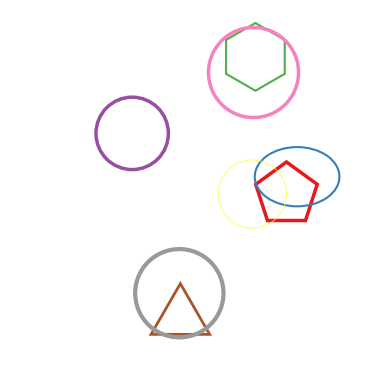[{"shape": "pentagon", "thickness": 2.5, "radius": 0.42, "center": [0.744, 0.495]}, {"shape": "oval", "thickness": 1.5, "radius": 0.55, "center": [0.772, 0.541]}, {"shape": "hexagon", "thickness": 1.5, "radius": 0.44, "center": [0.663, 0.852]}, {"shape": "circle", "thickness": 2.5, "radius": 0.47, "center": [0.343, 0.654]}, {"shape": "circle", "thickness": 0.5, "radius": 0.44, "center": [0.655, 0.496]}, {"shape": "triangle", "thickness": 2, "radius": 0.44, "center": [0.468, 0.175]}, {"shape": "circle", "thickness": 2.5, "radius": 0.58, "center": [0.658, 0.812]}, {"shape": "circle", "thickness": 3, "radius": 0.57, "center": [0.466, 0.238]}]